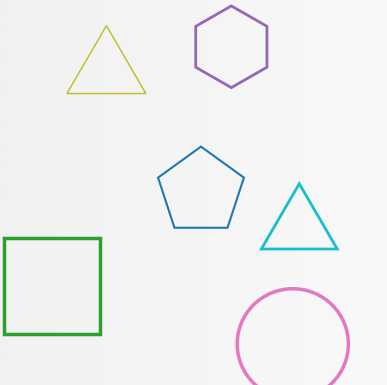[{"shape": "pentagon", "thickness": 1.5, "radius": 0.58, "center": [0.519, 0.503]}, {"shape": "square", "thickness": 2.5, "radius": 0.62, "center": [0.134, 0.256]}, {"shape": "hexagon", "thickness": 2, "radius": 0.53, "center": [0.597, 0.879]}, {"shape": "circle", "thickness": 2.5, "radius": 0.72, "center": [0.756, 0.107]}, {"shape": "triangle", "thickness": 1, "radius": 0.59, "center": [0.275, 0.816]}, {"shape": "triangle", "thickness": 2, "radius": 0.57, "center": [0.772, 0.41]}]